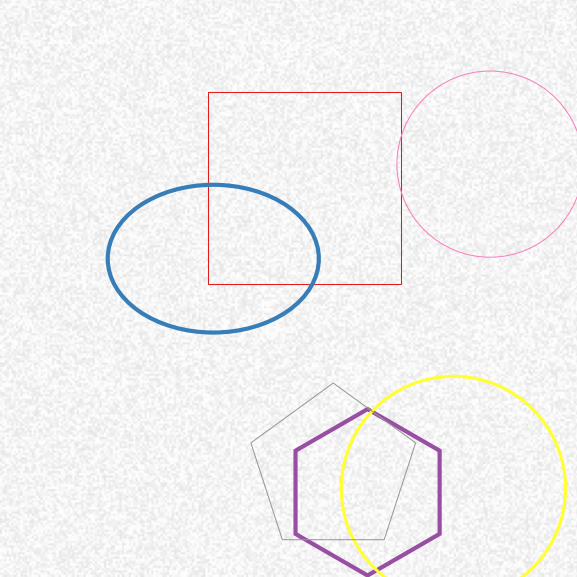[{"shape": "square", "thickness": 0.5, "radius": 0.83, "center": [0.527, 0.674]}, {"shape": "oval", "thickness": 2, "radius": 0.91, "center": [0.369, 0.551]}, {"shape": "hexagon", "thickness": 2, "radius": 0.72, "center": [0.637, 0.147]}, {"shape": "circle", "thickness": 1.5, "radius": 0.97, "center": [0.785, 0.153]}, {"shape": "circle", "thickness": 0.5, "radius": 0.81, "center": [0.849, 0.715]}, {"shape": "pentagon", "thickness": 0.5, "radius": 0.75, "center": [0.577, 0.186]}]